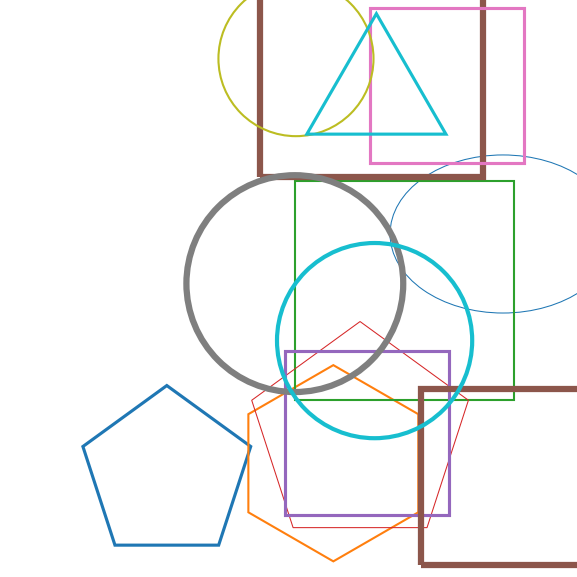[{"shape": "oval", "thickness": 0.5, "radius": 0.98, "center": [0.871, 0.594]}, {"shape": "pentagon", "thickness": 1.5, "radius": 0.76, "center": [0.289, 0.179]}, {"shape": "hexagon", "thickness": 1, "radius": 0.85, "center": [0.577, 0.197]}, {"shape": "square", "thickness": 1, "radius": 0.95, "center": [0.701, 0.497]}, {"shape": "pentagon", "thickness": 0.5, "radius": 0.99, "center": [0.623, 0.245]}, {"shape": "square", "thickness": 1.5, "radius": 0.71, "center": [0.636, 0.249]}, {"shape": "square", "thickness": 3, "radius": 0.76, "center": [0.882, 0.173]}, {"shape": "square", "thickness": 3, "radius": 0.97, "center": [0.643, 0.886]}, {"shape": "square", "thickness": 1.5, "radius": 0.67, "center": [0.774, 0.851]}, {"shape": "circle", "thickness": 3, "radius": 0.94, "center": [0.511, 0.508]}, {"shape": "circle", "thickness": 1, "radius": 0.67, "center": [0.513, 0.898]}, {"shape": "circle", "thickness": 2, "radius": 0.85, "center": [0.649, 0.409]}, {"shape": "triangle", "thickness": 1.5, "radius": 0.7, "center": [0.652, 0.836]}]